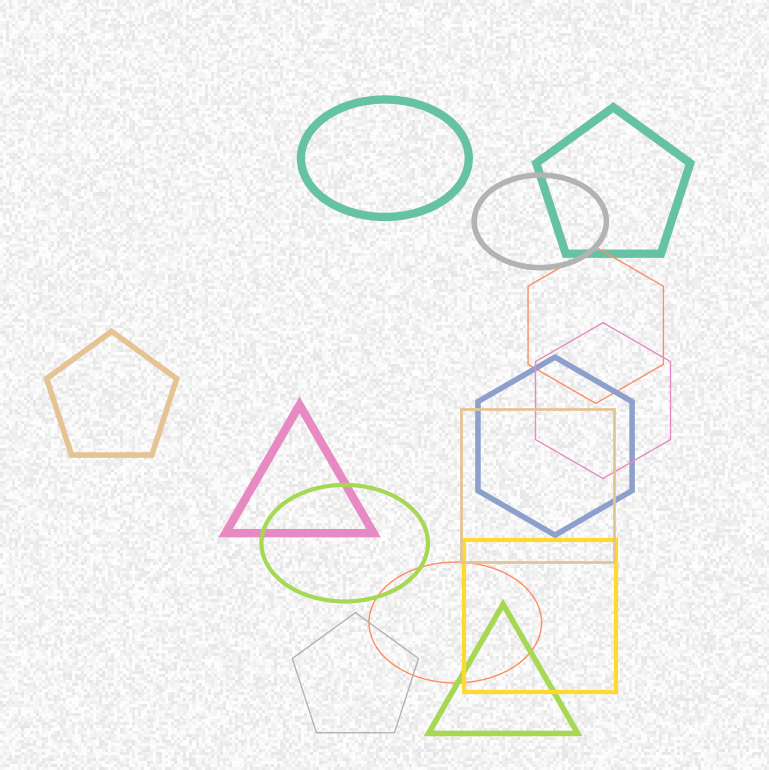[{"shape": "pentagon", "thickness": 3, "radius": 0.53, "center": [0.796, 0.756]}, {"shape": "oval", "thickness": 3, "radius": 0.54, "center": [0.5, 0.795]}, {"shape": "oval", "thickness": 0.5, "radius": 0.56, "center": [0.591, 0.192]}, {"shape": "hexagon", "thickness": 0.5, "radius": 0.51, "center": [0.774, 0.578]}, {"shape": "hexagon", "thickness": 2, "radius": 0.58, "center": [0.721, 0.421]}, {"shape": "triangle", "thickness": 3, "radius": 0.56, "center": [0.389, 0.363]}, {"shape": "hexagon", "thickness": 0.5, "radius": 0.51, "center": [0.783, 0.48]}, {"shape": "oval", "thickness": 1.5, "radius": 0.54, "center": [0.448, 0.295]}, {"shape": "triangle", "thickness": 2, "radius": 0.56, "center": [0.653, 0.103]}, {"shape": "square", "thickness": 1.5, "radius": 0.49, "center": [0.701, 0.2]}, {"shape": "square", "thickness": 1, "radius": 0.5, "center": [0.698, 0.369]}, {"shape": "pentagon", "thickness": 2, "radius": 0.44, "center": [0.145, 0.481]}, {"shape": "pentagon", "thickness": 0.5, "radius": 0.43, "center": [0.462, 0.118]}, {"shape": "oval", "thickness": 2, "radius": 0.43, "center": [0.702, 0.713]}]